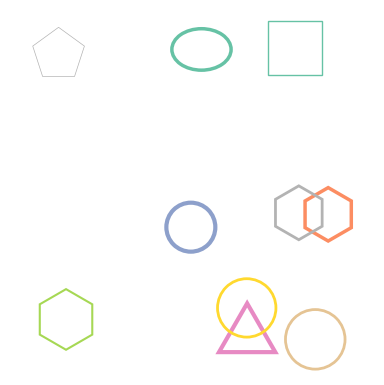[{"shape": "square", "thickness": 1, "radius": 0.35, "center": [0.767, 0.875]}, {"shape": "oval", "thickness": 2.5, "radius": 0.38, "center": [0.523, 0.872]}, {"shape": "hexagon", "thickness": 2.5, "radius": 0.35, "center": [0.852, 0.443]}, {"shape": "circle", "thickness": 3, "radius": 0.32, "center": [0.496, 0.41]}, {"shape": "triangle", "thickness": 3, "radius": 0.42, "center": [0.642, 0.128]}, {"shape": "hexagon", "thickness": 1.5, "radius": 0.39, "center": [0.171, 0.17]}, {"shape": "circle", "thickness": 2, "radius": 0.38, "center": [0.641, 0.2]}, {"shape": "circle", "thickness": 2, "radius": 0.39, "center": [0.819, 0.119]}, {"shape": "hexagon", "thickness": 2, "radius": 0.35, "center": [0.776, 0.447]}, {"shape": "pentagon", "thickness": 0.5, "radius": 0.35, "center": [0.152, 0.858]}]